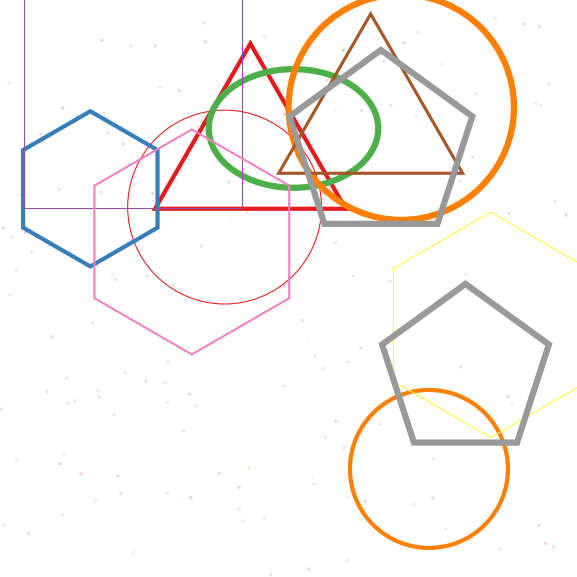[{"shape": "triangle", "thickness": 2, "radius": 0.95, "center": [0.434, 0.733]}, {"shape": "circle", "thickness": 0.5, "radius": 0.84, "center": [0.389, 0.641]}, {"shape": "hexagon", "thickness": 2, "radius": 0.67, "center": [0.156, 0.672]}, {"shape": "oval", "thickness": 3, "radius": 0.73, "center": [0.508, 0.777]}, {"shape": "square", "thickness": 0.5, "radius": 0.94, "center": [0.23, 0.828]}, {"shape": "circle", "thickness": 3, "radius": 0.98, "center": [0.695, 0.813]}, {"shape": "circle", "thickness": 2, "radius": 0.68, "center": [0.743, 0.187]}, {"shape": "hexagon", "thickness": 0.5, "radius": 0.98, "center": [0.85, 0.437]}, {"shape": "triangle", "thickness": 1.5, "radius": 0.92, "center": [0.642, 0.791]}, {"shape": "hexagon", "thickness": 1, "radius": 0.97, "center": [0.332, 0.58]}, {"shape": "pentagon", "thickness": 3, "radius": 0.76, "center": [0.806, 0.356]}, {"shape": "pentagon", "thickness": 3, "radius": 0.83, "center": [0.66, 0.746]}]